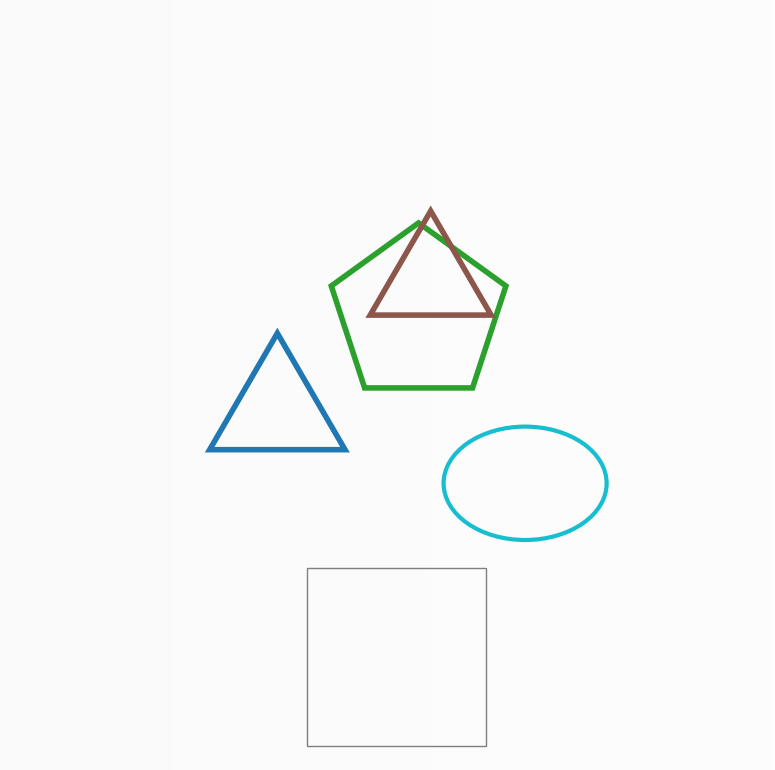[{"shape": "triangle", "thickness": 2, "radius": 0.5, "center": [0.358, 0.466]}, {"shape": "pentagon", "thickness": 2, "radius": 0.59, "center": [0.54, 0.592]}, {"shape": "triangle", "thickness": 2, "radius": 0.45, "center": [0.556, 0.636]}, {"shape": "square", "thickness": 0.5, "radius": 0.58, "center": [0.511, 0.147]}, {"shape": "oval", "thickness": 1.5, "radius": 0.53, "center": [0.678, 0.372]}]